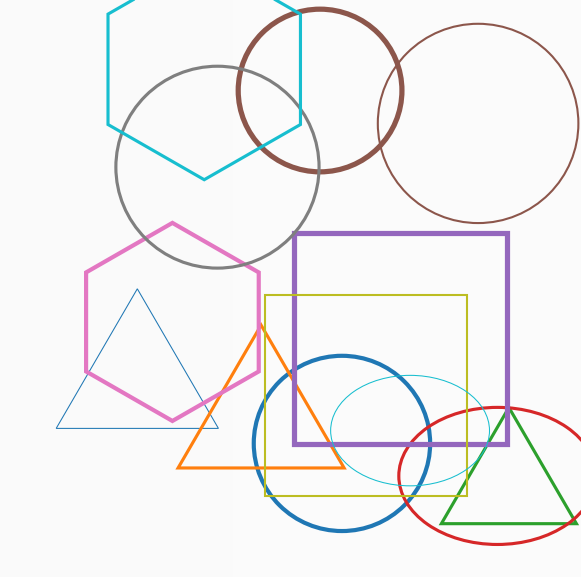[{"shape": "triangle", "thickness": 0.5, "radius": 0.81, "center": [0.236, 0.338]}, {"shape": "circle", "thickness": 2, "radius": 0.76, "center": [0.588, 0.231]}, {"shape": "triangle", "thickness": 1.5, "radius": 0.82, "center": [0.449, 0.271]}, {"shape": "triangle", "thickness": 1.5, "radius": 0.67, "center": [0.876, 0.159]}, {"shape": "oval", "thickness": 1.5, "radius": 0.85, "center": [0.856, 0.175]}, {"shape": "square", "thickness": 2.5, "radius": 0.91, "center": [0.689, 0.413]}, {"shape": "circle", "thickness": 2.5, "radius": 0.7, "center": [0.551, 0.842]}, {"shape": "circle", "thickness": 1, "radius": 0.86, "center": [0.823, 0.785]}, {"shape": "hexagon", "thickness": 2, "radius": 0.86, "center": [0.297, 0.442]}, {"shape": "circle", "thickness": 1.5, "radius": 0.87, "center": [0.374, 0.71]}, {"shape": "square", "thickness": 1, "radius": 0.87, "center": [0.63, 0.315]}, {"shape": "hexagon", "thickness": 1.5, "radius": 0.96, "center": [0.351, 0.879]}, {"shape": "oval", "thickness": 0.5, "radius": 0.68, "center": [0.706, 0.254]}]